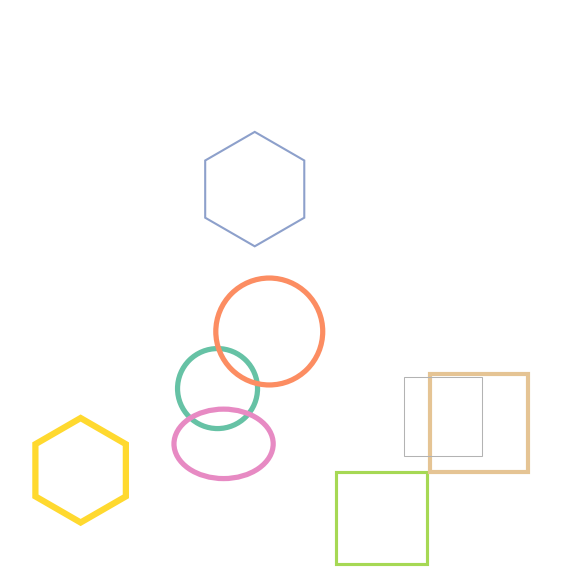[{"shape": "circle", "thickness": 2.5, "radius": 0.35, "center": [0.377, 0.326]}, {"shape": "circle", "thickness": 2.5, "radius": 0.46, "center": [0.466, 0.425]}, {"shape": "hexagon", "thickness": 1, "radius": 0.5, "center": [0.441, 0.672]}, {"shape": "oval", "thickness": 2.5, "radius": 0.43, "center": [0.387, 0.231]}, {"shape": "square", "thickness": 1.5, "radius": 0.4, "center": [0.66, 0.102]}, {"shape": "hexagon", "thickness": 3, "radius": 0.45, "center": [0.14, 0.185]}, {"shape": "square", "thickness": 2, "radius": 0.42, "center": [0.83, 0.267]}, {"shape": "square", "thickness": 0.5, "radius": 0.34, "center": [0.767, 0.277]}]